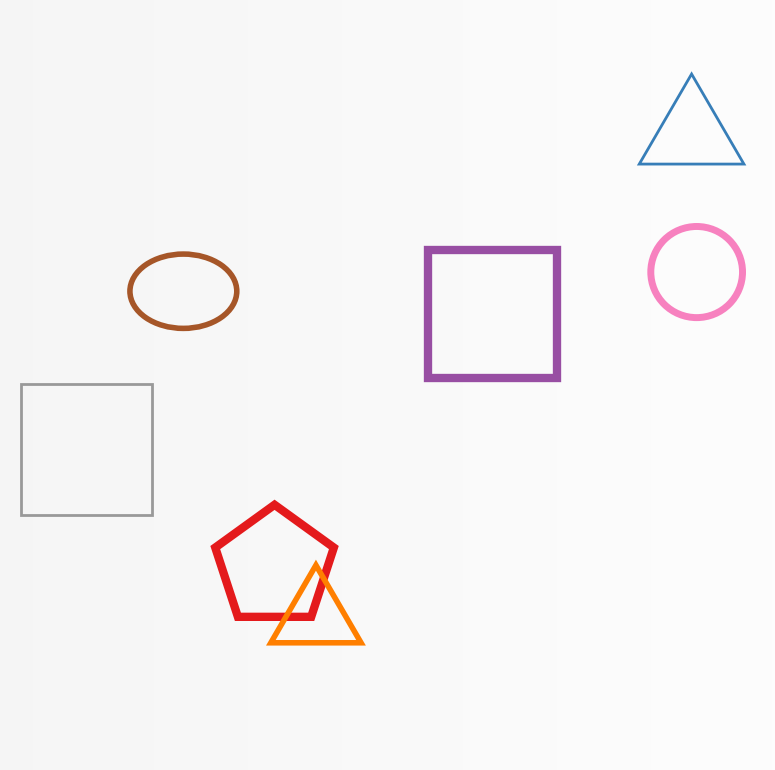[{"shape": "pentagon", "thickness": 3, "radius": 0.4, "center": [0.354, 0.264]}, {"shape": "triangle", "thickness": 1, "radius": 0.39, "center": [0.892, 0.826]}, {"shape": "square", "thickness": 3, "radius": 0.42, "center": [0.636, 0.592]}, {"shape": "triangle", "thickness": 2, "radius": 0.34, "center": [0.408, 0.199]}, {"shape": "oval", "thickness": 2, "radius": 0.34, "center": [0.237, 0.622]}, {"shape": "circle", "thickness": 2.5, "radius": 0.3, "center": [0.899, 0.647]}, {"shape": "square", "thickness": 1, "radius": 0.42, "center": [0.112, 0.416]}]